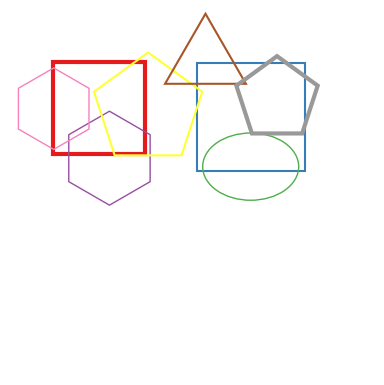[{"shape": "square", "thickness": 3, "radius": 0.6, "center": [0.257, 0.72]}, {"shape": "square", "thickness": 1.5, "radius": 0.7, "center": [0.653, 0.696]}, {"shape": "oval", "thickness": 1, "radius": 0.62, "center": [0.651, 0.567]}, {"shape": "hexagon", "thickness": 1, "radius": 0.61, "center": [0.284, 0.589]}, {"shape": "pentagon", "thickness": 1.5, "radius": 0.74, "center": [0.385, 0.716]}, {"shape": "triangle", "thickness": 1.5, "radius": 0.61, "center": [0.534, 0.843]}, {"shape": "hexagon", "thickness": 1, "radius": 0.53, "center": [0.139, 0.718]}, {"shape": "pentagon", "thickness": 3, "radius": 0.56, "center": [0.72, 0.743]}]